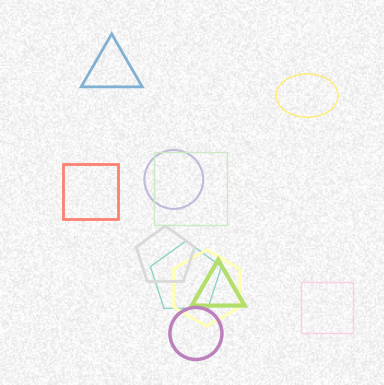[{"shape": "pentagon", "thickness": 1, "radius": 0.48, "center": [0.483, 0.277]}, {"shape": "hexagon", "thickness": 2, "radius": 0.5, "center": [0.537, 0.252]}, {"shape": "circle", "thickness": 1.5, "radius": 0.38, "center": [0.451, 0.534]}, {"shape": "square", "thickness": 2, "radius": 0.36, "center": [0.236, 0.503]}, {"shape": "triangle", "thickness": 2, "radius": 0.46, "center": [0.29, 0.82]}, {"shape": "triangle", "thickness": 3, "radius": 0.4, "center": [0.567, 0.246]}, {"shape": "square", "thickness": 1, "radius": 0.33, "center": [0.849, 0.201]}, {"shape": "pentagon", "thickness": 2, "radius": 0.4, "center": [0.429, 0.334]}, {"shape": "circle", "thickness": 2.5, "radius": 0.34, "center": [0.509, 0.134]}, {"shape": "square", "thickness": 1, "radius": 0.47, "center": [0.496, 0.511]}, {"shape": "oval", "thickness": 1, "radius": 0.4, "center": [0.798, 0.752]}]